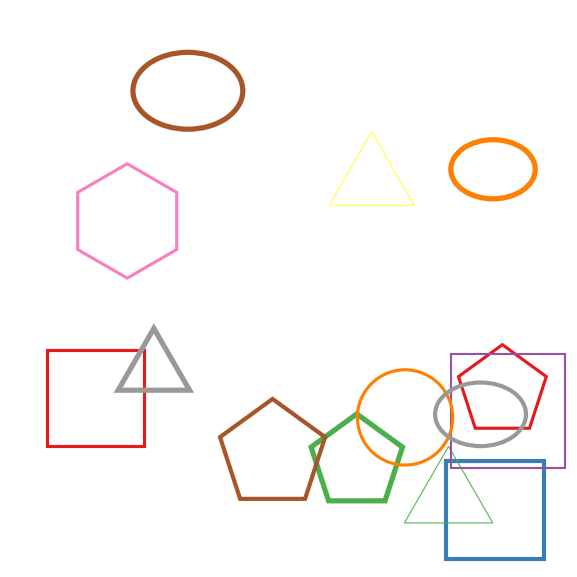[{"shape": "pentagon", "thickness": 1.5, "radius": 0.4, "center": [0.87, 0.322]}, {"shape": "square", "thickness": 1.5, "radius": 0.42, "center": [0.166, 0.31]}, {"shape": "square", "thickness": 2, "radius": 0.42, "center": [0.857, 0.116]}, {"shape": "triangle", "thickness": 0.5, "radius": 0.44, "center": [0.777, 0.138]}, {"shape": "pentagon", "thickness": 2.5, "radius": 0.42, "center": [0.618, 0.199]}, {"shape": "square", "thickness": 1, "radius": 0.49, "center": [0.879, 0.288]}, {"shape": "circle", "thickness": 1.5, "radius": 0.41, "center": [0.701, 0.276]}, {"shape": "oval", "thickness": 2.5, "radius": 0.37, "center": [0.854, 0.706]}, {"shape": "triangle", "thickness": 0.5, "radius": 0.42, "center": [0.644, 0.686]}, {"shape": "oval", "thickness": 2.5, "radius": 0.48, "center": [0.325, 0.842]}, {"shape": "pentagon", "thickness": 2, "radius": 0.48, "center": [0.472, 0.213]}, {"shape": "hexagon", "thickness": 1.5, "radius": 0.49, "center": [0.22, 0.617]}, {"shape": "triangle", "thickness": 2.5, "radius": 0.36, "center": [0.266, 0.359]}, {"shape": "oval", "thickness": 2, "radius": 0.39, "center": [0.832, 0.282]}]